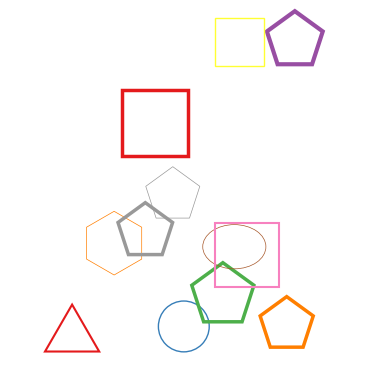[{"shape": "triangle", "thickness": 1.5, "radius": 0.41, "center": [0.187, 0.128]}, {"shape": "square", "thickness": 2.5, "radius": 0.43, "center": [0.402, 0.681]}, {"shape": "circle", "thickness": 1, "radius": 0.33, "center": [0.477, 0.152]}, {"shape": "pentagon", "thickness": 2.5, "radius": 0.42, "center": [0.579, 0.233]}, {"shape": "pentagon", "thickness": 3, "radius": 0.38, "center": [0.766, 0.895]}, {"shape": "pentagon", "thickness": 2.5, "radius": 0.36, "center": [0.745, 0.157]}, {"shape": "hexagon", "thickness": 0.5, "radius": 0.41, "center": [0.296, 0.368]}, {"shape": "square", "thickness": 1, "radius": 0.31, "center": [0.622, 0.892]}, {"shape": "oval", "thickness": 0.5, "radius": 0.41, "center": [0.609, 0.359]}, {"shape": "square", "thickness": 1.5, "radius": 0.42, "center": [0.642, 0.338]}, {"shape": "pentagon", "thickness": 2.5, "radius": 0.37, "center": [0.377, 0.399]}, {"shape": "pentagon", "thickness": 0.5, "radius": 0.37, "center": [0.449, 0.493]}]